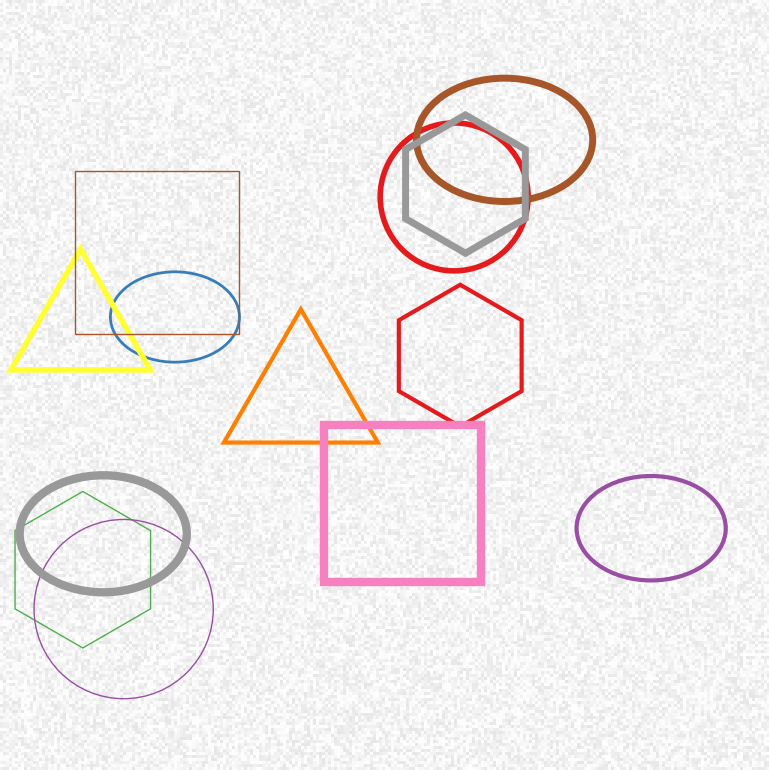[{"shape": "circle", "thickness": 2, "radius": 0.48, "center": [0.59, 0.744]}, {"shape": "hexagon", "thickness": 1.5, "radius": 0.46, "center": [0.598, 0.538]}, {"shape": "oval", "thickness": 1, "radius": 0.42, "center": [0.227, 0.588]}, {"shape": "hexagon", "thickness": 0.5, "radius": 0.51, "center": [0.108, 0.26]}, {"shape": "oval", "thickness": 1.5, "radius": 0.48, "center": [0.846, 0.314]}, {"shape": "circle", "thickness": 0.5, "radius": 0.58, "center": [0.161, 0.209]}, {"shape": "triangle", "thickness": 1.5, "radius": 0.58, "center": [0.391, 0.483]}, {"shape": "triangle", "thickness": 2, "radius": 0.52, "center": [0.105, 0.572]}, {"shape": "oval", "thickness": 2.5, "radius": 0.57, "center": [0.655, 0.818]}, {"shape": "square", "thickness": 0.5, "radius": 0.53, "center": [0.204, 0.672]}, {"shape": "square", "thickness": 3, "radius": 0.51, "center": [0.523, 0.346]}, {"shape": "hexagon", "thickness": 2.5, "radius": 0.45, "center": [0.604, 0.761]}, {"shape": "oval", "thickness": 3, "radius": 0.54, "center": [0.134, 0.307]}]